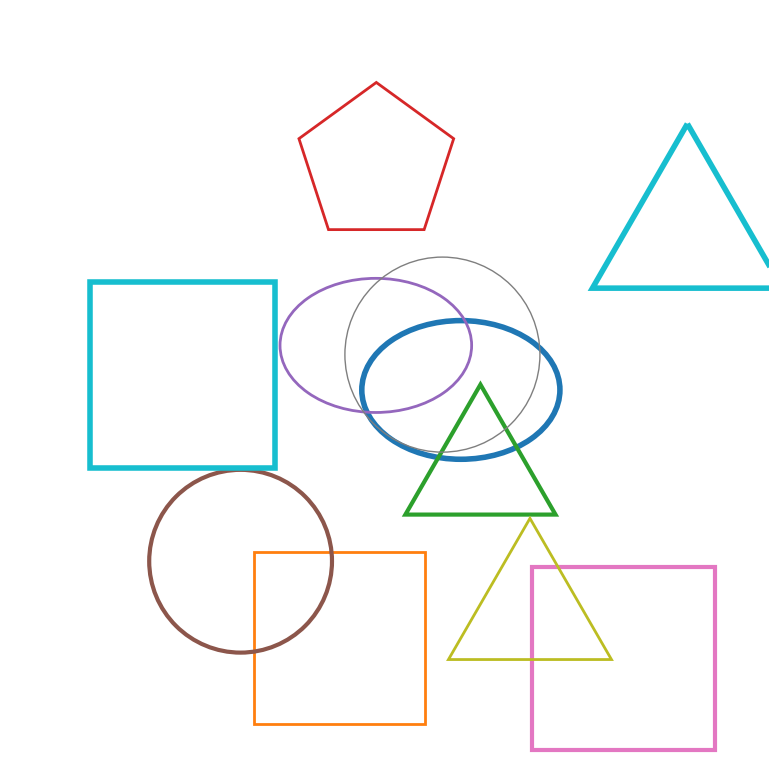[{"shape": "oval", "thickness": 2, "radius": 0.64, "center": [0.599, 0.494]}, {"shape": "square", "thickness": 1, "radius": 0.56, "center": [0.441, 0.171]}, {"shape": "triangle", "thickness": 1.5, "radius": 0.56, "center": [0.624, 0.388]}, {"shape": "pentagon", "thickness": 1, "radius": 0.53, "center": [0.489, 0.787]}, {"shape": "oval", "thickness": 1, "radius": 0.62, "center": [0.488, 0.551]}, {"shape": "circle", "thickness": 1.5, "radius": 0.59, "center": [0.312, 0.271]}, {"shape": "square", "thickness": 1.5, "radius": 0.59, "center": [0.809, 0.145]}, {"shape": "circle", "thickness": 0.5, "radius": 0.63, "center": [0.575, 0.539]}, {"shape": "triangle", "thickness": 1, "radius": 0.61, "center": [0.688, 0.205]}, {"shape": "triangle", "thickness": 2, "radius": 0.71, "center": [0.893, 0.697]}, {"shape": "square", "thickness": 2, "radius": 0.6, "center": [0.237, 0.513]}]